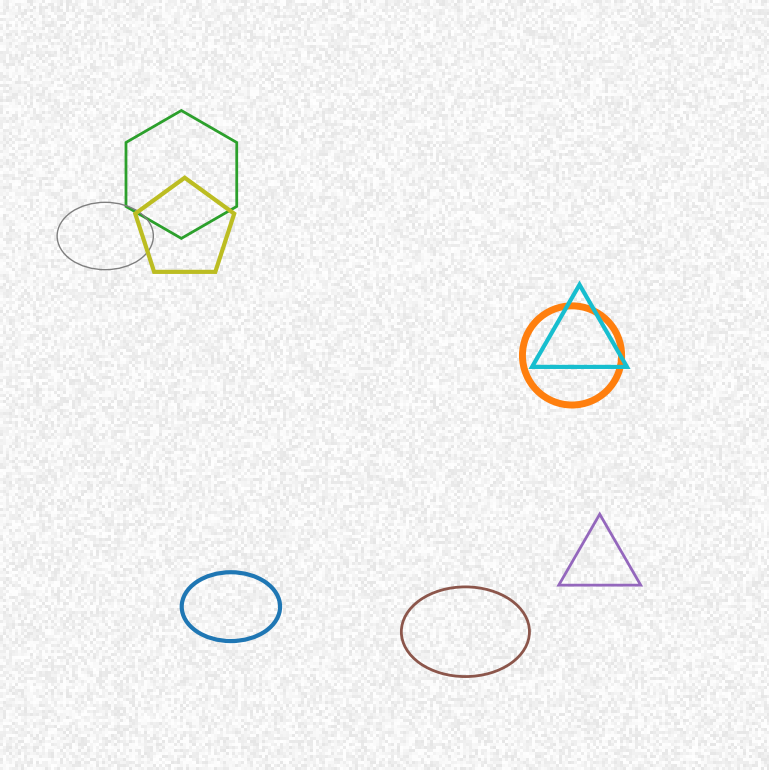[{"shape": "oval", "thickness": 1.5, "radius": 0.32, "center": [0.3, 0.212]}, {"shape": "circle", "thickness": 2.5, "radius": 0.32, "center": [0.743, 0.538]}, {"shape": "hexagon", "thickness": 1, "radius": 0.42, "center": [0.236, 0.773]}, {"shape": "triangle", "thickness": 1, "radius": 0.31, "center": [0.779, 0.271]}, {"shape": "oval", "thickness": 1, "radius": 0.42, "center": [0.604, 0.18]}, {"shape": "oval", "thickness": 0.5, "radius": 0.31, "center": [0.137, 0.694]}, {"shape": "pentagon", "thickness": 1.5, "radius": 0.34, "center": [0.24, 0.702]}, {"shape": "triangle", "thickness": 1.5, "radius": 0.36, "center": [0.753, 0.559]}]